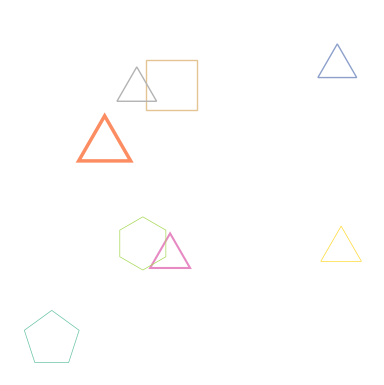[{"shape": "pentagon", "thickness": 0.5, "radius": 0.37, "center": [0.134, 0.119]}, {"shape": "triangle", "thickness": 2.5, "radius": 0.39, "center": [0.272, 0.621]}, {"shape": "triangle", "thickness": 1, "radius": 0.29, "center": [0.876, 0.828]}, {"shape": "triangle", "thickness": 1.5, "radius": 0.3, "center": [0.442, 0.334]}, {"shape": "hexagon", "thickness": 0.5, "radius": 0.35, "center": [0.371, 0.368]}, {"shape": "triangle", "thickness": 0.5, "radius": 0.3, "center": [0.886, 0.352]}, {"shape": "square", "thickness": 1, "radius": 0.33, "center": [0.445, 0.779]}, {"shape": "triangle", "thickness": 1, "radius": 0.3, "center": [0.355, 0.767]}]